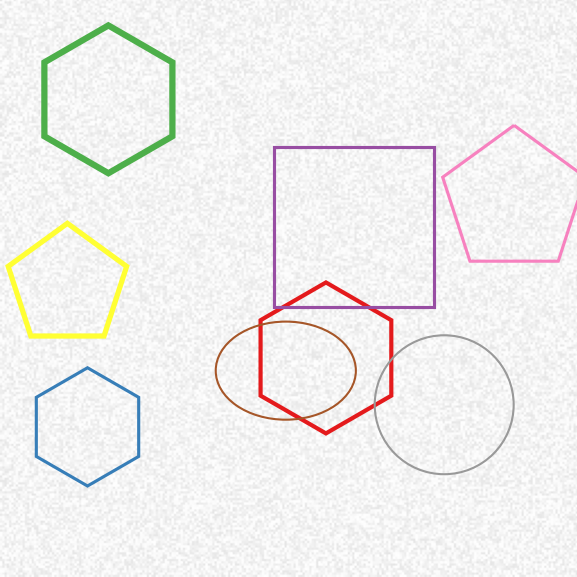[{"shape": "hexagon", "thickness": 2, "radius": 0.65, "center": [0.564, 0.379]}, {"shape": "hexagon", "thickness": 1.5, "radius": 0.51, "center": [0.152, 0.26]}, {"shape": "hexagon", "thickness": 3, "radius": 0.64, "center": [0.188, 0.827]}, {"shape": "square", "thickness": 1.5, "radius": 0.7, "center": [0.613, 0.606]}, {"shape": "pentagon", "thickness": 2.5, "radius": 0.54, "center": [0.117, 0.505]}, {"shape": "oval", "thickness": 1, "radius": 0.61, "center": [0.495, 0.357]}, {"shape": "pentagon", "thickness": 1.5, "radius": 0.65, "center": [0.89, 0.652]}, {"shape": "circle", "thickness": 1, "radius": 0.6, "center": [0.769, 0.298]}]